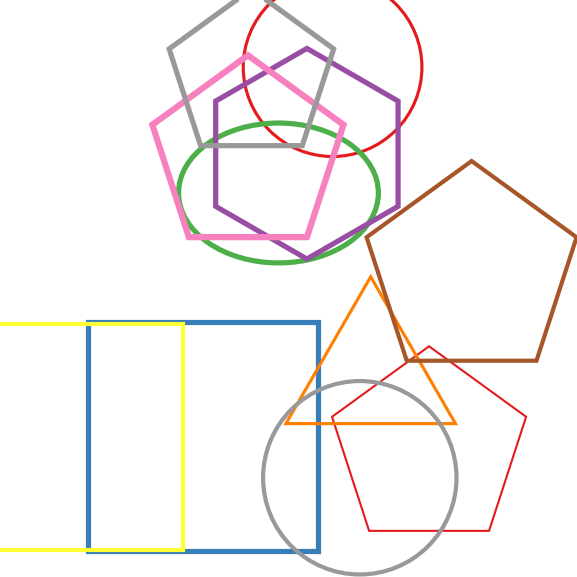[{"shape": "pentagon", "thickness": 1, "radius": 0.88, "center": [0.743, 0.223]}, {"shape": "circle", "thickness": 1.5, "radius": 0.77, "center": [0.576, 0.883]}, {"shape": "square", "thickness": 2.5, "radius": 0.99, "center": [0.352, 0.243]}, {"shape": "oval", "thickness": 2.5, "radius": 0.87, "center": [0.482, 0.665]}, {"shape": "hexagon", "thickness": 2.5, "radius": 0.91, "center": [0.531, 0.733]}, {"shape": "triangle", "thickness": 1.5, "radius": 0.85, "center": [0.642, 0.35]}, {"shape": "square", "thickness": 2, "radius": 0.98, "center": [0.122, 0.242]}, {"shape": "pentagon", "thickness": 2, "radius": 0.96, "center": [0.817, 0.529]}, {"shape": "pentagon", "thickness": 3, "radius": 0.87, "center": [0.429, 0.729]}, {"shape": "pentagon", "thickness": 2.5, "radius": 0.75, "center": [0.435, 0.868]}, {"shape": "circle", "thickness": 2, "radius": 0.84, "center": [0.623, 0.172]}]